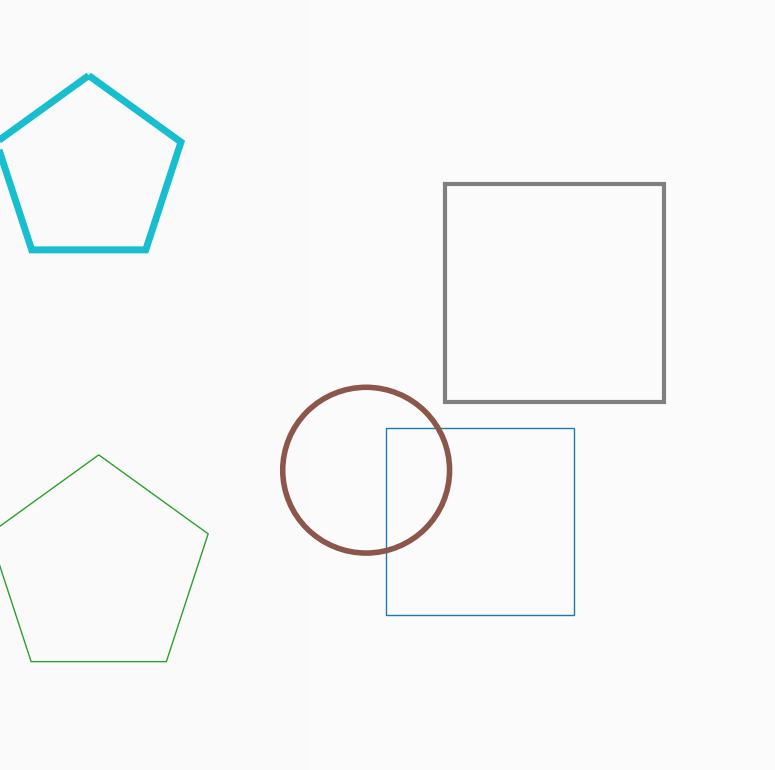[{"shape": "square", "thickness": 0.5, "radius": 0.61, "center": [0.619, 0.323]}, {"shape": "pentagon", "thickness": 0.5, "radius": 0.74, "center": [0.127, 0.261]}, {"shape": "circle", "thickness": 2, "radius": 0.54, "center": [0.472, 0.389]}, {"shape": "square", "thickness": 1.5, "radius": 0.71, "center": [0.715, 0.619]}, {"shape": "pentagon", "thickness": 2.5, "radius": 0.63, "center": [0.114, 0.777]}]